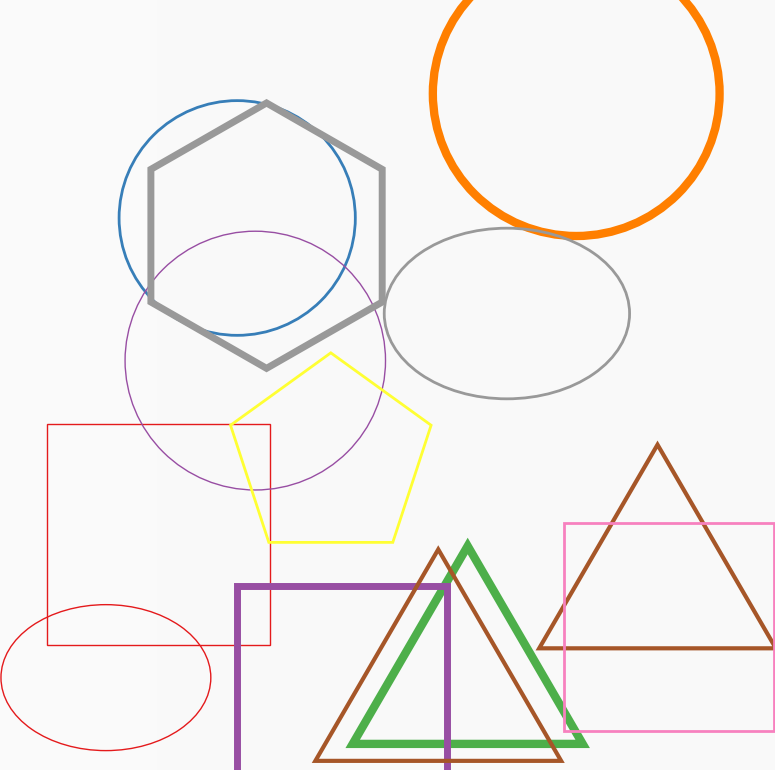[{"shape": "oval", "thickness": 0.5, "radius": 0.68, "center": [0.137, 0.12]}, {"shape": "square", "thickness": 0.5, "radius": 0.72, "center": [0.205, 0.306]}, {"shape": "circle", "thickness": 1, "radius": 0.76, "center": [0.306, 0.717]}, {"shape": "triangle", "thickness": 3, "radius": 0.86, "center": [0.603, 0.12]}, {"shape": "circle", "thickness": 0.5, "radius": 0.84, "center": [0.329, 0.532]}, {"shape": "square", "thickness": 2.5, "radius": 0.68, "center": [0.441, 0.105]}, {"shape": "circle", "thickness": 3, "radius": 0.92, "center": [0.744, 0.879]}, {"shape": "pentagon", "thickness": 1, "radius": 0.68, "center": [0.427, 0.406]}, {"shape": "triangle", "thickness": 1.5, "radius": 0.92, "center": [0.565, 0.103]}, {"shape": "triangle", "thickness": 1.5, "radius": 0.88, "center": [0.848, 0.246]}, {"shape": "square", "thickness": 1, "radius": 0.68, "center": [0.863, 0.186]}, {"shape": "oval", "thickness": 1, "radius": 0.79, "center": [0.654, 0.593]}, {"shape": "hexagon", "thickness": 2.5, "radius": 0.86, "center": [0.344, 0.694]}]